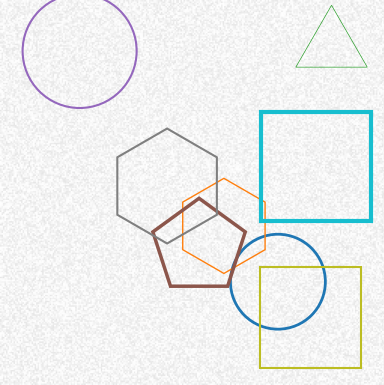[{"shape": "circle", "thickness": 2, "radius": 0.62, "center": [0.722, 0.268]}, {"shape": "hexagon", "thickness": 1, "radius": 0.62, "center": [0.582, 0.413]}, {"shape": "triangle", "thickness": 0.5, "radius": 0.54, "center": [0.861, 0.879]}, {"shape": "circle", "thickness": 1.5, "radius": 0.74, "center": [0.207, 0.868]}, {"shape": "pentagon", "thickness": 2.5, "radius": 0.63, "center": [0.517, 0.359]}, {"shape": "hexagon", "thickness": 1.5, "radius": 0.75, "center": [0.434, 0.517]}, {"shape": "square", "thickness": 1.5, "radius": 0.66, "center": [0.807, 0.176]}, {"shape": "square", "thickness": 3, "radius": 0.71, "center": [0.82, 0.567]}]